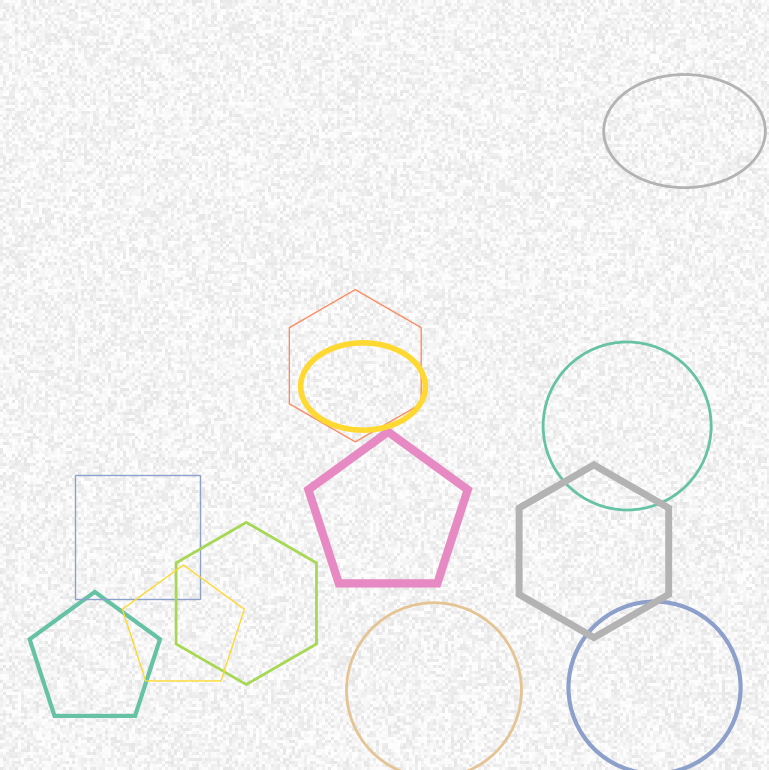[{"shape": "circle", "thickness": 1, "radius": 0.55, "center": [0.814, 0.447]}, {"shape": "pentagon", "thickness": 1.5, "radius": 0.45, "center": [0.123, 0.142]}, {"shape": "hexagon", "thickness": 0.5, "radius": 0.49, "center": [0.461, 0.525]}, {"shape": "square", "thickness": 0.5, "radius": 0.4, "center": [0.179, 0.302]}, {"shape": "circle", "thickness": 1.5, "radius": 0.56, "center": [0.85, 0.107]}, {"shape": "pentagon", "thickness": 3, "radius": 0.54, "center": [0.504, 0.33]}, {"shape": "hexagon", "thickness": 1, "radius": 0.53, "center": [0.32, 0.216]}, {"shape": "pentagon", "thickness": 0.5, "radius": 0.42, "center": [0.238, 0.183]}, {"shape": "oval", "thickness": 2, "radius": 0.4, "center": [0.471, 0.498]}, {"shape": "circle", "thickness": 1, "radius": 0.57, "center": [0.564, 0.104]}, {"shape": "hexagon", "thickness": 2.5, "radius": 0.56, "center": [0.771, 0.284]}, {"shape": "oval", "thickness": 1, "radius": 0.52, "center": [0.889, 0.83]}]